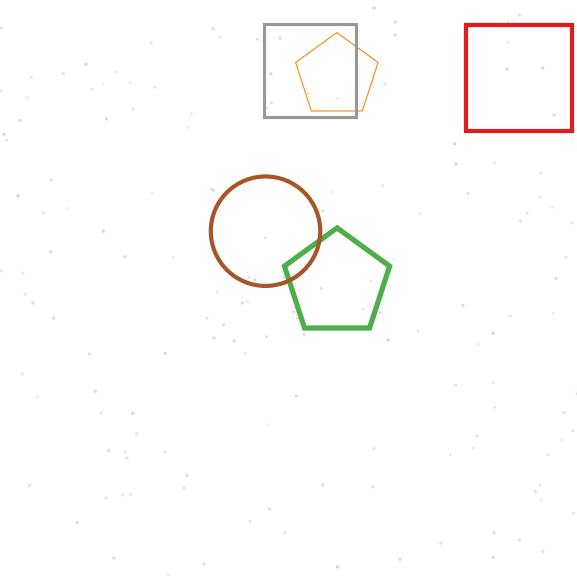[{"shape": "square", "thickness": 2, "radius": 0.46, "center": [0.899, 0.864]}, {"shape": "pentagon", "thickness": 2.5, "radius": 0.48, "center": [0.584, 0.509]}, {"shape": "pentagon", "thickness": 0.5, "radius": 0.38, "center": [0.583, 0.868]}, {"shape": "circle", "thickness": 2, "radius": 0.47, "center": [0.46, 0.599]}, {"shape": "square", "thickness": 1.5, "radius": 0.4, "center": [0.537, 0.877]}]